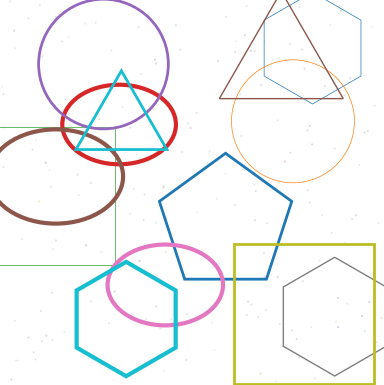[{"shape": "hexagon", "thickness": 0.5, "radius": 0.73, "center": [0.812, 0.875]}, {"shape": "pentagon", "thickness": 2, "radius": 0.9, "center": [0.586, 0.421]}, {"shape": "circle", "thickness": 0.5, "radius": 0.8, "center": [0.761, 0.685]}, {"shape": "square", "thickness": 0.5, "radius": 0.9, "center": [0.118, 0.491]}, {"shape": "oval", "thickness": 3, "radius": 0.74, "center": [0.309, 0.677]}, {"shape": "circle", "thickness": 2, "radius": 0.84, "center": [0.269, 0.834]}, {"shape": "oval", "thickness": 3, "radius": 0.87, "center": [0.145, 0.542]}, {"shape": "triangle", "thickness": 1, "radius": 0.93, "center": [0.731, 0.837]}, {"shape": "oval", "thickness": 3, "radius": 0.75, "center": [0.429, 0.26]}, {"shape": "hexagon", "thickness": 1, "radius": 0.77, "center": [0.869, 0.178]}, {"shape": "square", "thickness": 2, "radius": 0.91, "center": [0.79, 0.184]}, {"shape": "triangle", "thickness": 2, "radius": 0.68, "center": [0.315, 0.68]}, {"shape": "hexagon", "thickness": 3, "radius": 0.74, "center": [0.328, 0.171]}]